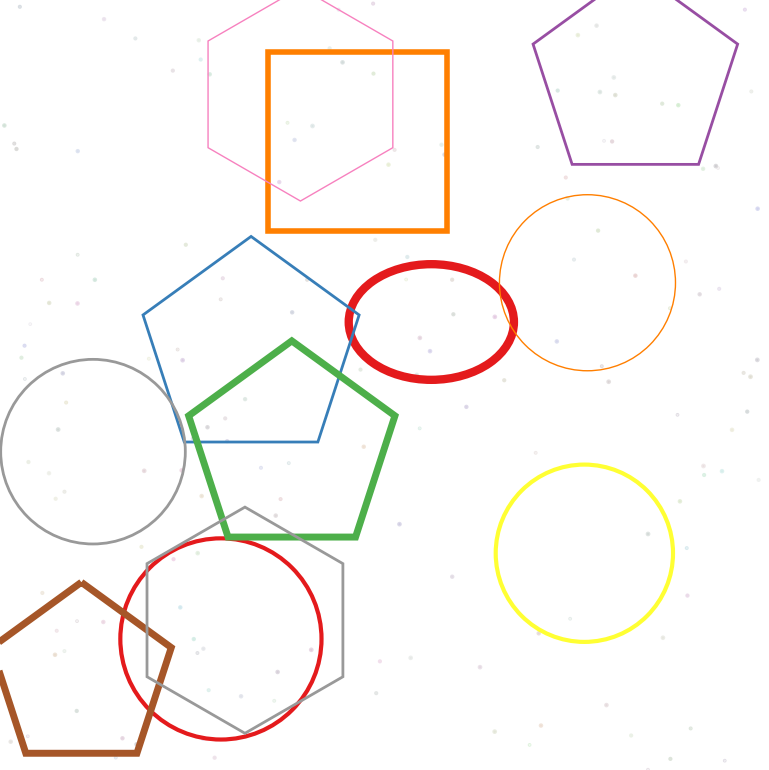[{"shape": "circle", "thickness": 1.5, "radius": 0.65, "center": [0.287, 0.17]}, {"shape": "oval", "thickness": 3, "radius": 0.54, "center": [0.56, 0.582]}, {"shape": "pentagon", "thickness": 1, "radius": 0.74, "center": [0.326, 0.545]}, {"shape": "pentagon", "thickness": 2.5, "radius": 0.7, "center": [0.379, 0.416]}, {"shape": "pentagon", "thickness": 1, "radius": 0.7, "center": [0.825, 0.9]}, {"shape": "circle", "thickness": 0.5, "radius": 0.57, "center": [0.763, 0.633]}, {"shape": "square", "thickness": 2, "radius": 0.58, "center": [0.465, 0.816]}, {"shape": "circle", "thickness": 1.5, "radius": 0.58, "center": [0.759, 0.282]}, {"shape": "pentagon", "thickness": 2.5, "radius": 0.61, "center": [0.106, 0.121]}, {"shape": "hexagon", "thickness": 0.5, "radius": 0.69, "center": [0.39, 0.877]}, {"shape": "circle", "thickness": 1, "radius": 0.6, "center": [0.121, 0.413]}, {"shape": "hexagon", "thickness": 1, "radius": 0.73, "center": [0.318, 0.195]}]